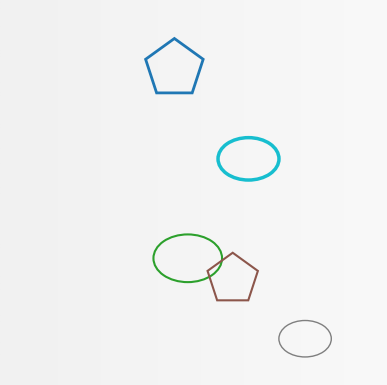[{"shape": "pentagon", "thickness": 2, "radius": 0.39, "center": [0.45, 0.822]}, {"shape": "oval", "thickness": 1.5, "radius": 0.44, "center": [0.485, 0.329]}, {"shape": "pentagon", "thickness": 1.5, "radius": 0.34, "center": [0.601, 0.275]}, {"shape": "oval", "thickness": 1, "radius": 0.34, "center": [0.787, 0.12]}, {"shape": "oval", "thickness": 2.5, "radius": 0.39, "center": [0.641, 0.587]}]